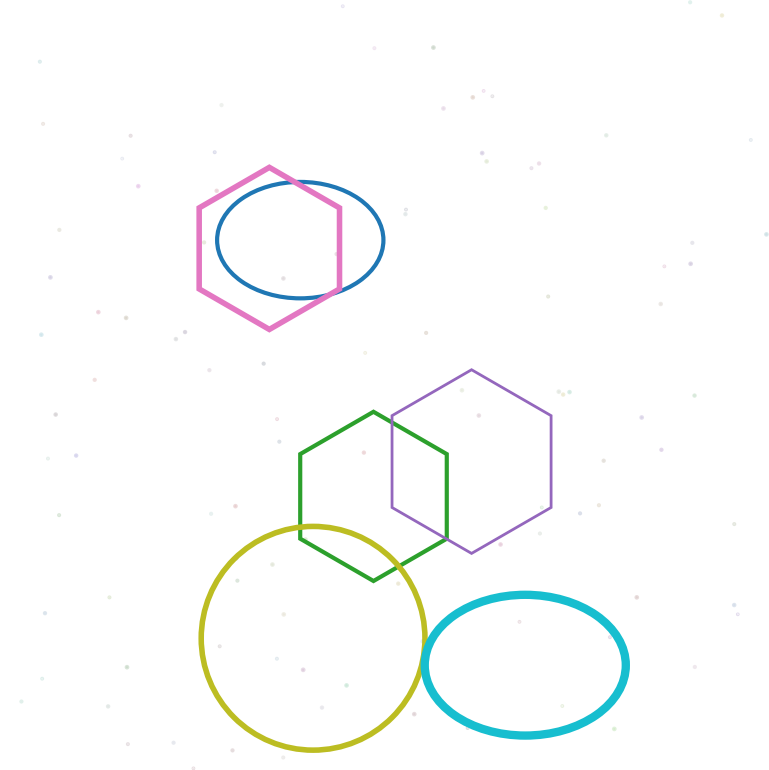[{"shape": "oval", "thickness": 1.5, "radius": 0.54, "center": [0.39, 0.688]}, {"shape": "hexagon", "thickness": 1.5, "radius": 0.55, "center": [0.485, 0.355]}, {"shape": "hexagon", "thickness": 1, "radius": 0.6, "center": [0.612, 0.401]}, {"shape": "hexagon", "thickness": 2, "radius": 0.53, "center": [0.35, 0.677]}, {"shape": "circle", "thickness": 2, "radius": 0.73, "center": [0.407, 0.171]}, {"shape": "oval", "thickness": 3, "radius": 0.65, "center": [0.682, 0.136]}]